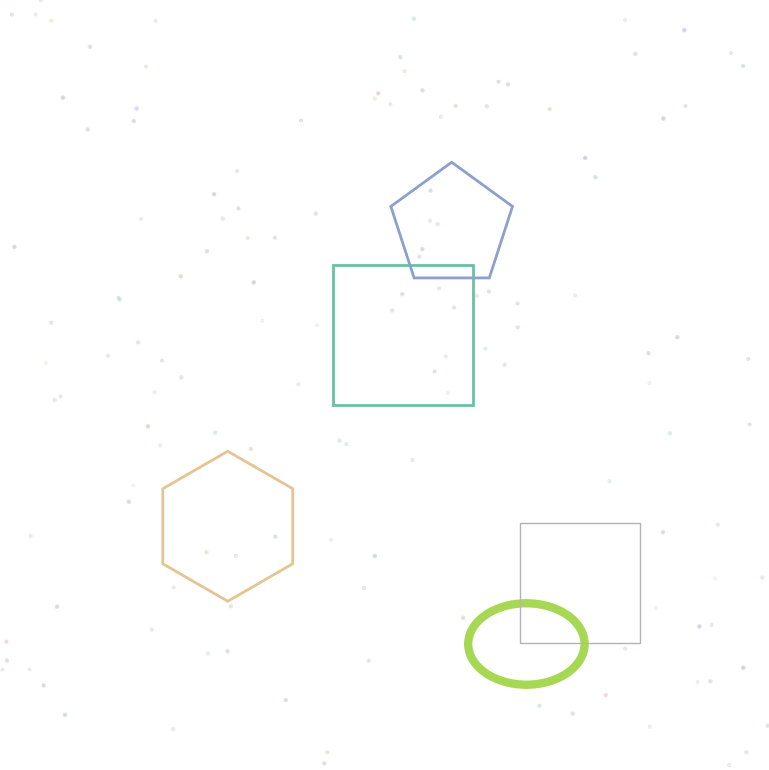[{"shape": "square", "thickness": 1, "radius": 0.45, "center": [0.523, 0.565]}, {"shape": "pentagon", "thickness": 1, "radius": 0.42, "center": [0.587, 0.706]}, {"shape": "oval", "thickness": 3, "radius": 0.38, "center": [0.684, 0.164]}, {"shape": "hexagon", "thickness": 1, "radius": 0.49, "center": [0.296, 0.317]}, {"shape": "square", "thickness": 0.5, "radius": 0.39, "center": [0.754, 0.243]}]